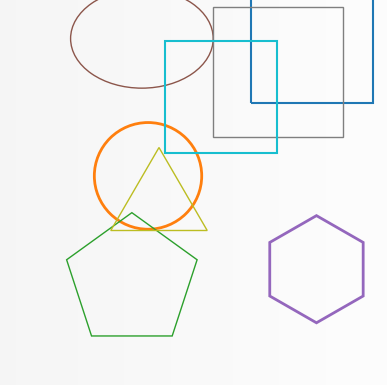[{"shape": "square", "thickness": 1.5, "radius": 0.79, "center": [0.805, 0.891]}, {"shape": "circle", "thickness": 2, "radius": 0.69, "center": [0.382, 0.543]}, {"shape": "pentagon", "thickness": 1, "radius": 0.89, "center": [0.34, 0.271]}, {"shape": "hexagon", "thickness": 2, "radius": 0.7, "center": [0.817, 0.301]}, {"shape": "oval", "thickness": 1, "radius": 0.92, "center": [0.366, 0.9]}, {"shape": "square", "thickness": 1, "radius": 0.84, "center": [0.717, 0.813]}, {"shape": "triangle", "thickness": 1, "radius": 0.72, "center": [0.41, 0.473]}, {"shape": "square", "thickness": 1.5, "radius": 0.72, "center": [0.571, 0.748]}]